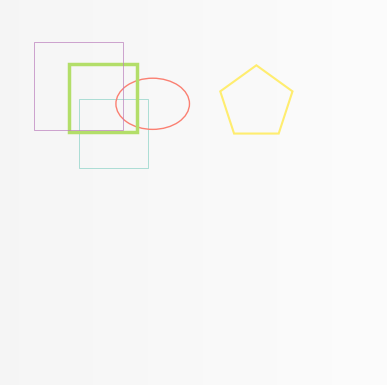[{"shape": "square", "thickness": 0.5, "radius": 0.45, "center": [0.293, 0.653]}, {"shape": "oval", "thickness": 1, "radius": 0.47, "center": [0.394, 0.73]}, {"shape": "square", "thickness": 2.5, "radius": 0.44, "center": [0.266, 0.746]}, {"shape": "square", "thickness": 0.5, "radius": 0.57, "center": [0.202, 0.776]}, {"shape": "pentagon", "thickness": 1.5, "radius": 0.49, "center": [0.662, 0.732]}]